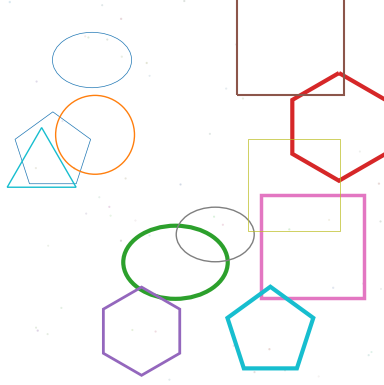[{"shape": "pentagon", "thickness": 0.5, "radius": 0.52, "center": [0.137, 0.606]}, {"shape": "oval", "thickness": 0.5, "radius": 0.51, "center": [0.239, 0.844]}, {"shape": "circle", "thickness": 1, "radius": 0.51, "center": [0.247, 0.65]}, {"shape": "oval", "thickness": 3, "radius": 0.68, "center": [0.456, 0.319]}, {"shape": "hexagon", "thickness": 3, "radius": 0.7, "center": [0.88, 0.67]}, {"shape": "hexagon", "thickness": 2, "radius": 0.57, "center": [0.368, 0.14]}, {"shape": "square", "thickness": 1.5, "radius": 0.7, "center": [0.754, 0.893]}, {"shape": "square", "thickness": 2.5, "radius": 0.67, "center": [0.813, 0.36]}, {"shape": "oval", "thickness": 1, "radius": 0.51, "center": [0.559, 0.391]}, {"shape": "square", "thickness": 0.5, "radius": 0.6, "center": [0.763, 0.519]}, {"shape": "pentagon", "thickness": 3, "radius": 0.59, "center": [0.702, 0.138]}, {"shape": "triangle", "thickness": 1, "radius": 0.52, "center": [0.108, 0.565]}]